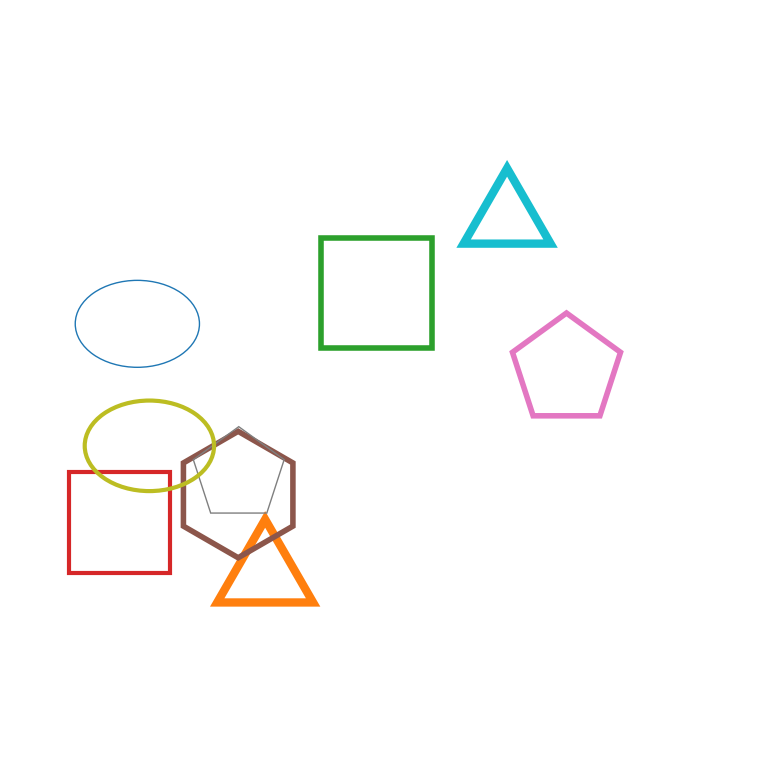[{"shape": "oval", "thickness": 0.5, "radius": 0.4, "center": [0.178, 0.579]}, {"shape": "triangle", "thickness": 3, "radius": 0.36, "center": [0.344, 0.254]}, {"shape": "square", "thickness": 2, "radius": 0.36, "center": [0.489, 0.619]}, {"shape": "square", "thickness": 1.5, "radius": 0.33, "center": [0.155, 0.322]}, {"shape": "hexagon", "thickness": 2, "radius": 0.41, "center": [0.309, 0.358]}, {"shape": "pentagon", "thickness": 2, "radius": 0.37, "center": [0.736, 0.52]}, {"shape": "pentagon", "thickness": 0.5, "radius": 0.31, "center": [0.31, 0.384]}, {"shape": "oval", "thickness": 1.5, "radius": 0.42, "center": [0.194, 0.421]}, {"shape": "triangle", "thickness": 3, "radius": 0.33, "center": [0.659, 0.716]}]